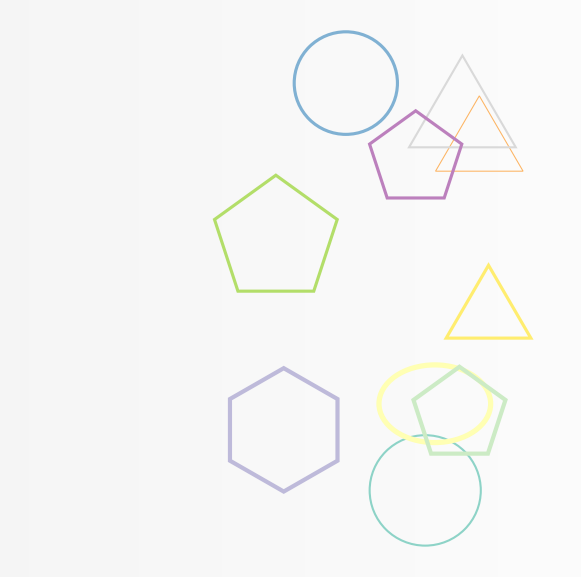[{"shape": "circle", "thickness": 1, "radius": 0.48, "center": [0.732, 0.15]}, {"shape": "oval", "thickness": 2.5, "radius": 0.48, "center": [0.748, 0.3]}, {"shape": "hexagon", "thickness": 2, "radius": 0.53, "center": [0.488, 0.255]}, {"shape": "circle", "thickness": 1.5, "radius": 0.44, "center": [0.595, 0.855]}, {"shape": "triangle", "thickness": 0.5, "radius": 0.43, "center": [0.825, 0.746]}, {"shape": "pentagon", "thickness": 1.5, "radius": 0.55, "center": [0.475, 0.585]}, {"shape": "triangle", "thickness": 1, "radius": 0.53, "center": [0.796, 0.797]}, {"shape": "pentagon", "thickness": 1.5, "radius": 0.42, "center": [0.715, 0.724]}, {"shape": "pentagon", "thickness": 2, "radius": 0.42, "center": [0.791, 0.281]}, {"shape": "triangle", "thickness": 1.5, "radius": 0.42, "center": [0.84, 0.456]}]